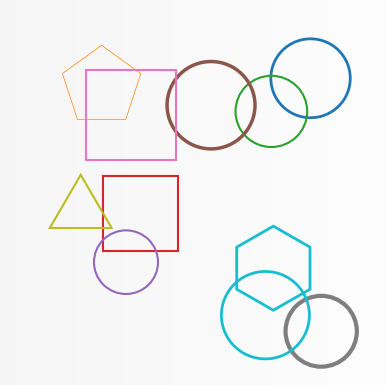[{"shape": "circle", "thickness": 2, "radius": 0.51, "center": [0.801, 0.797]}, {"shape": "pentagon", "thickness": 0.5, "radius": 0.53, "center": [0.262, 0.776]}, {"shape": "circle", "thickness": 1.5, "radius": 0.46, "center": [0.7, 0.711]}, {"shape": "square", "thickness": 1.5, "radius": 0.48, "center": [0.363, 0.445]}, {"shape": "circle", "thickness": 1.5, "radius": 0.41, "center": [0.325, 0.319]}, {"shape": "circle", "thickness": 2.5, "radius": 0.57, "center": [0.545, 0.727]}, {"shape": "square", "thickness": 1.5, "radius": 0.58, "center": [0.337, 0.701]}, {"shape": "circle", "thickness": 3, "radius": 0.46, "center": [0.829, 0.14]}, {"shape": "triangle", "thickness": 1.5, "radius": 0.46, "center": [0.208, 0.454]}, {"shape": "circle", "thickness": 2, "radius": 0.57, "center": [0.685, 0.181]}, {"shape": "hexagon", "thickness": 2, "radius": 0.55, "center": [0.705, 0.303]}]